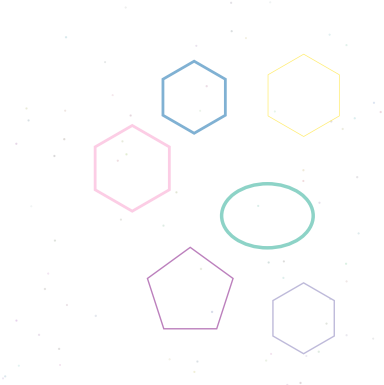[{"shape": "oval", "thickness": 2.5, "radius": 0.59, "center": [0.695, 0.44]}, {"shape": "hexagon", "thickness": 1, "radius": 0.46, "center": [0.789, 0.173]}, {"shape": "hexagon", "thickness": 2, "radius": 0.47, "center": [0.504, 0.747]}, {"shape": "hexagon", "thickness": 2, "radius": 0.56, "center": [0.343, 0.563]}, {"shape": "pentagon", "thickness": 1, "radius": 0.58, "center": [0.494, 0.241]}, {"shape": "hexagon", "thickness": 0.5, "radius": 0.53, "center": [0.789, 0.752]}]